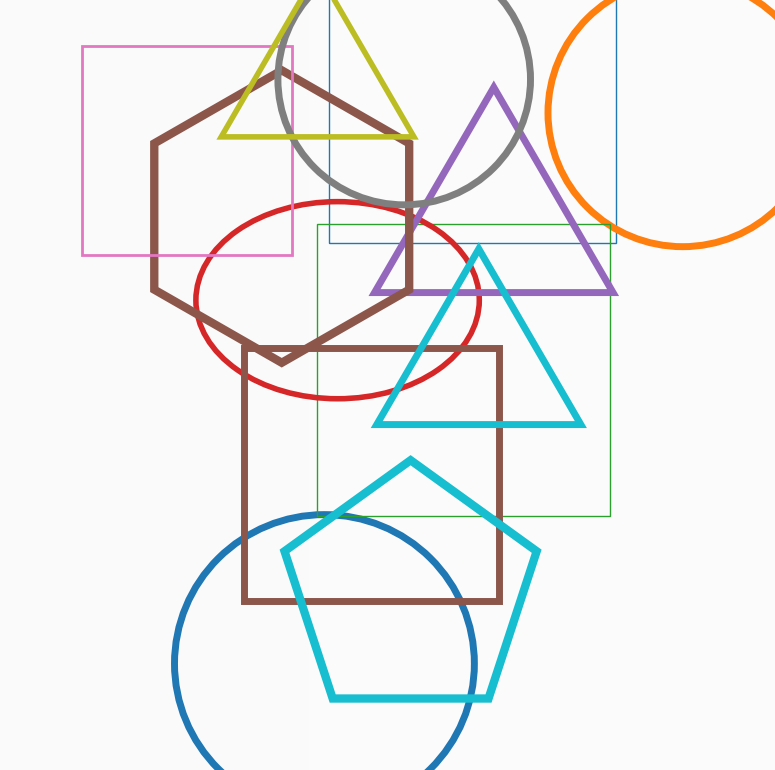[{"shape": "circle", "thickness": 2.5, "radius": 0.97, "center": [0.419, 0.138]}, {"shape": "square", "thickness": 0.5, "radius": 0.93, "center": [0.61, 0.87]}, {"shape": "circle", "thickness": 2.5, "radius": 0.87, "center": [0.881, 0.853]}, {"shape": "square", "thickness": 0.5, "radius": 0.95, "center": [0.598, 0.519]}, {"shape": "oval", "thickness": 2, "radius": 0.91, "center": [0.436, 0.61]}, {"shape": "triangle", "thickness": 2.5, "radius": 0.89, "center": [0.637, 0.709]}, {"shape": "square", "thickness": 2.5, "radius": 0.82, "center": [0.479, 0.384]}, {"shape": "hexagon", "thickness": 3, "radius": 0.95, "center": [0.364, 0.719]}, {"shape": "square", "thickness": 1, "radius": 0.68, "center": [0.241, 0.804]}, {"shape": "circle", "thickness": 2.5, "radius": 0.81, "center": [0.522, 0.897]}, {"shape": "triangle", "thickness": 2, "radius": 0.72, "center": [0.41, 0.894]}, {"shape": "pentagon", "thickness": 3, "radius": 0.86, "center": [0.53, 0.231]}, {"shape": "triangle", "thickness": 2.5, "radius": 0.76, "center": [0.618, 0.525]}]